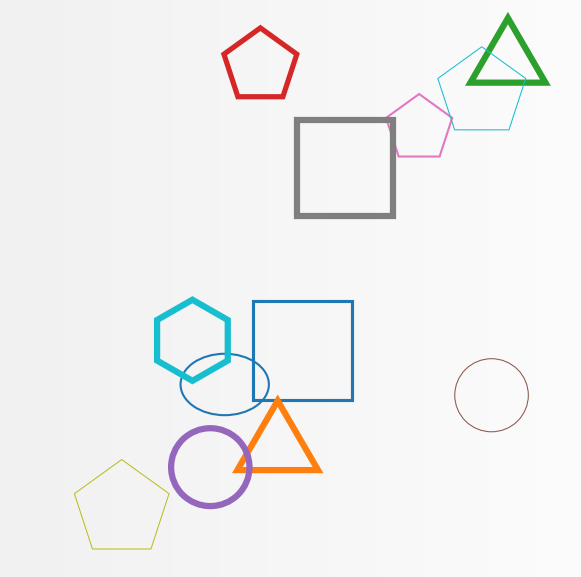[{"shape": "oval", "thickness": 1, "radius": 0.38, "center": [0.387, 0.333]}, {"shape": "square", "thickness": 1.5, "radius": 0.43, "center": [0.52, 0.392]}, {"shape": "triangle", "thickness": 3, "radius": 0.4, "center": [0.478, 0.225]}, {"shape": "triangle", "thickness": 3, "radius": 0.37, "center": [0.874, 0.893]}, {"shape": "pentagon", "thickness": 2.5, "radius": 0.33, "center": [0.448, 0.885]}, {"shape": "circle", "thickness": 3, "radius": 0.34, "center": [0.362, 0.19]}, {"shape": "circle", "thickness": 0.5, "radius": 0.32, "center": [0.846, 0.315]}, {"shape": "pentagon", "thickness": 1, "radius": 0.3, "center": [0.721, 0.776]}, {"shape": "square", "thickness": 3, "radius": 0.41, "center": [0.594, 0.709]}, {"shape": "pentagon", "thickness": 0.5, "radius": 0.43, "center": [0.209, 0.118]}, {"shape": "pentagon", "thickness": 0.5, "radius": 0.4, "center": [0.829, 0.839]}, {"shape": "hexagon", "thickness": 3, "radius": 0.35, "center": [0.331, 0.41]}]